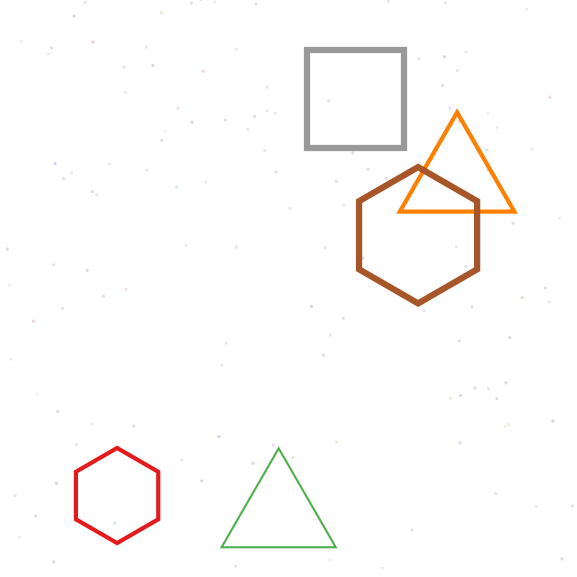[{"shape": "hexagon", "thickness": 2, "radius": 0.41, "center": [0.203, 0.141]}, {"shape": "triangle", "thickness": 1, "radius": 0.57, "center": [0.483, 0.109]}, {"shape": "triangle", "thickness": 2, "radius": 0.57, "center": [0.791, 0.69]}, {"shape": "hexagon", "thickness": 3, "radius": 0.59, "center": [0.724, 0.592]}, {"shape": "square", "thickness": 3, "radius": 0.42, "center": [0.615, 0.828]}]